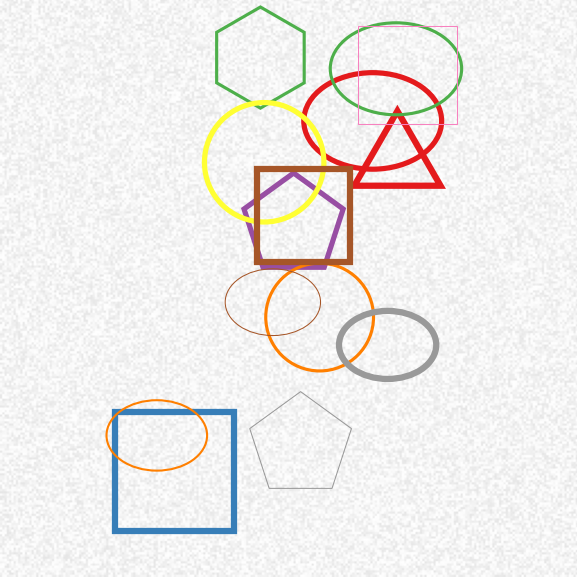[{"shape": "triangle", "thickness": 3, "radius": 0.43, "center": [0.688, 0.721]}, {"shape": "oval", "thickness": 2.5, "radius": 0.6, "center": [0.645, 0.79]}, {"shape": "square", "thickness": 3, "radius": 0.52, "center": [0.302, 0.182]}, {"shape": "oval", "thickness": 1.5, "radius": 0.57, "center": [0.686, 0.88]}, {"shape": "hexagon", "thickness": 1.5, "radius": 0.44, "center": [0.451, 0.899]}, {"shape": "pentagon", "thickness": 2.5, "radius": 0.45, "center": [0.508, 0.609]}, {"shape": "circle", "thickness": 1.5, "radius": 0.47, "center": [0.553, 0.45]}, {"shape": "oval", "thickness": 1, "radius": 0.44, "center": [0.272, 0.245]}, {"shape": "circle", "thickness": 2.5, "radius": 0.52, "center": [0.457, 0.718]}, {"shape": "square", "thickness": 3, "radius": 0.4, "center": [0.526, 0.626]}, {"shape": "oval", "thickness": 0.5, "radius": 0.41, "center": [0.472, 0.476]}, {"shape": "square", "thickness": 0.5, "radius": 0.43, "center": [0.705, 0.869]}, {"shape": "pentagon", "thickness": 0.5, "radius": 0.46, "center": [0.521, 0.228]}, {"shape": "oval", "thickness": 3, "radius": 0.42, "center": [0.671, 0.402]}]